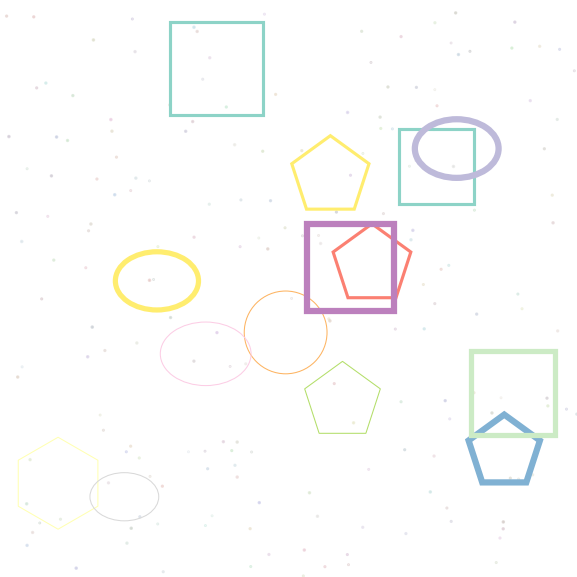[{"shape": "square", "thickness": 1.5, "radius": 0.4, "center": [0.375, 0.881]}, {"shape": "square", "thickness": 1.5, "radius": 0.32, "center": [0.755, 0.712]}, {"shape": "hexagon", "thickness": 0.5, "radius": 0.4, "center": [0.101, 0.162]}, {"shape": "oval", "thickness": 3, "radius": 0.36, "center": [0.791, 0.742]}, {"shape": "pentagon", "thickness": 1.5, "radius": 0.35, "center": [0.644, 0.541]}, {"shape": "pentagon", "thickness": 3, "radius": 0.32, "center": [0.873, 0.216]}, {"shape": "circle", "thickness": 0.5, "radius": 0.36, "center": [0.495, 0.424]}, {"shape": "pentagon", "thickness": 0.5, "radius": 0.34, "center": [0.593, 0.305]}, {"shape": "oval", "thickness": 0.5, "radius": 0.39, "center": [0.356, 0.386]}, {"shape": "oval", "thickness": 0.5, "radius": 0.3, "center": [0.215, 0.139]}, {"shape": "square", "thickness": 3, "radius": 0.38, "center": [0.607, 0.536]}, {"shape": "square", "thickness": 2.5, "radius": 0.36, "center": [0.889, 0.318]}, {"shape": "pentagon", "thickness": 1.5, "radius": 0.35, "center": [0.572, 0.694]}, {"shape": "oval", "thickness": 2.5, "radius": 0.36, "center": [0.272, 0.513]}]